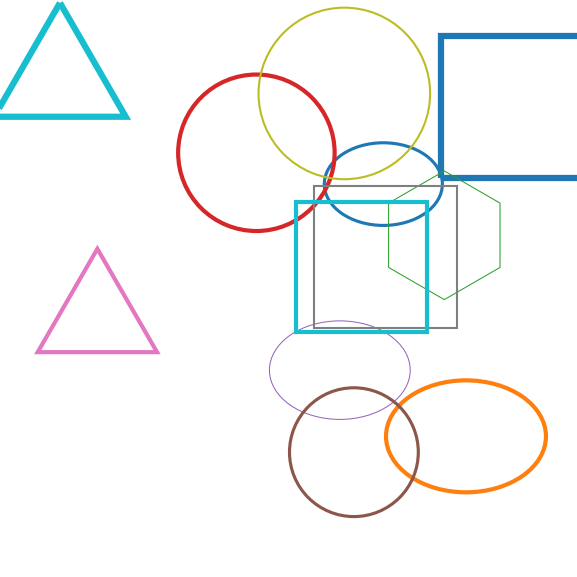[{"shape": "square", "thickness": 3, "radius": 0.61, "center": [0.885, 0.814]}, {"shape": "oval", "thickness": 1.5, "radius": 0.51, "center": [0.664, 0.68]}, {"shape": "oval", "thickness": 2, "radius": 0.69, "center": [0.807, 0.244]}, {"shape": "hexagon", "thickness": 0.5, "radius": 0.56, "center": [0.769, 0.592]}, {"shape": "circle", "thickness": 2, "radius": 0.68, "center": [0.444, 0.735]}, {"shape": "oval", "thickness": 0.5, "radius": 0.61, "center": [0.588, 0.358]}, {"shape": "circle", "thickness": 1.5, "radius": 0.56, "center": [0.613, 0.216]}, {"shape": "triangle", "thickness": 2, "radius": 0.6, "center": [0.169, 0.449]}, {"shape": "square", "thickness": 1, "radius": 0.62, "center": [0.668, 0.554]}, {"shape": "circle", "thickness": 1, "radius": 0.74, "center": [0.596, 0.837]}, {"shape": "triangle", "thickness": 3, "radius": 0.66, "center": [0.104, 0.863]}, {"shape": "square", "thickness": 2, "radius": 0.56, "center": [0.626, 0.537]}]